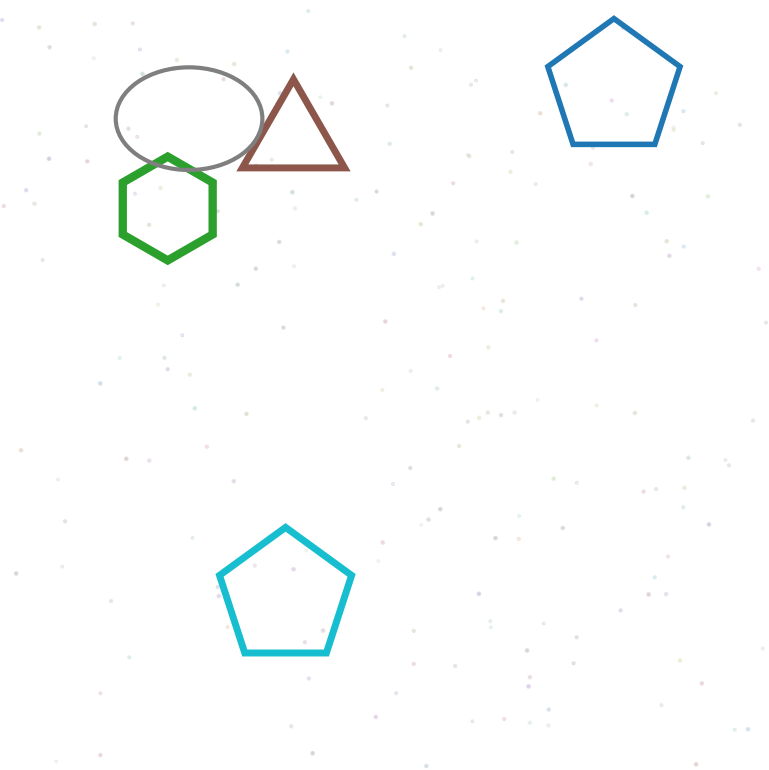[{"shape": "pentagon", "thickness": 2, "radius": 0.45, "center": [0.797, 0.886]}, {"shape": "hexagon", "thickness": 3, "radius": 0.34, "center": [0.218, 0.729]}, {"shape": "triangle", "thickness": 2.5, "radius": 0.38, "center": [0.381, 0.82]}, {"shape": "oval", "thickness": 1.5, "radius": 0.48, "center": [0.246, 0.846]}, {"shape": "pentagon", "thickness": 2.5, "radius": 0.45, "center": [0.371, 0.225]}]